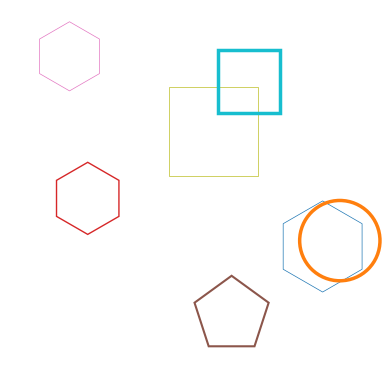[{"shape": "hexagon", "thickness": 0.5, "radius": 0.59, "center": [0.838, 0.36]}, {"shape": "circle", "thickness": 2.5, "radius": 0.52, "center": [0.883, 0.375]}, {"shape": "hexagon", "thickness": 1, "radius": 0.47, "center": [0.228, 0.485]}, {"shape": "pentagon", "thickness": 1.5, "radius": 0.51, "center": [0.602, 0.182]}, {"shape": "hexagon", "thickness": 0.5, "radius": 0.45, "center": [0.181, 0.854]}, {"shape": "square", "thickness": 0.5, "radius": 0.58, "center": [0.555, 0.658]}, {"shape": "square", "thickness": 2.5, "radius": 0.41, "center": [0.646, 0.789]}]